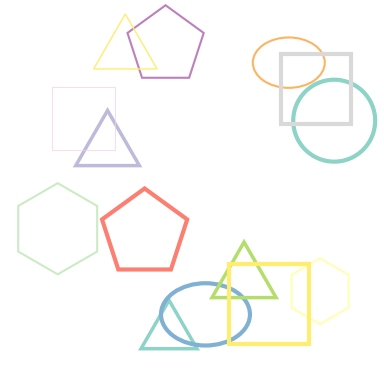[{"shape": "triangle", "thickness": 2.5, "radius": 0.42, "center": [0.439, 0.136]}, {"shape": "circle", "thickness": 3, "radius": 0.53, "center": [0.868, 0.687]}, {"shape": "hexagon", "thickness": 1.5, "radius": 0.43, "center": [0.831, 0.244]}, {"shape": "triangle", "thickness": 2.5, "radius": 0.48, "center": [0.279, 0.618]}, {"shape": "pentagon", "thickness": 3, "radius": 0.58, "center": [0.376, 0.394]}, {"shape": "oval", "thickness": 3, "radius": 0.58, "center": [0.534, 0.183]}, {"shape": "oval", "thickness": 1.5, "radius": 0.47, "center": [0.75, 0.837]}, {"shape": "triangle", "thickness": 2.5, "radius": 0.48, "center": [0.634, 0.275]}, {"shape": "square", "thickness": 0.5, "radius": 0.41, "center": [0.217, 0.693]}, {"shape": "square", "thickness": 3, "radius": 0.45, "center": [0.821, 0.768]}, {"shape": "pentagon", "thickness": 1.5, "radius": 0.52, "center": [0.43, 0.882]}, {"shape": "hexagon", "thickness": 1.5, "radius": 0.59, "center": [0.15, 0.406]}, {"shape": "square", "thickness": 3, "radius": 0.52, "center": [0.699, 0.21]}, {"shape": "triangle", "thickness": 1, "radius": 0.48, "center": [0.326, 0.869]}]